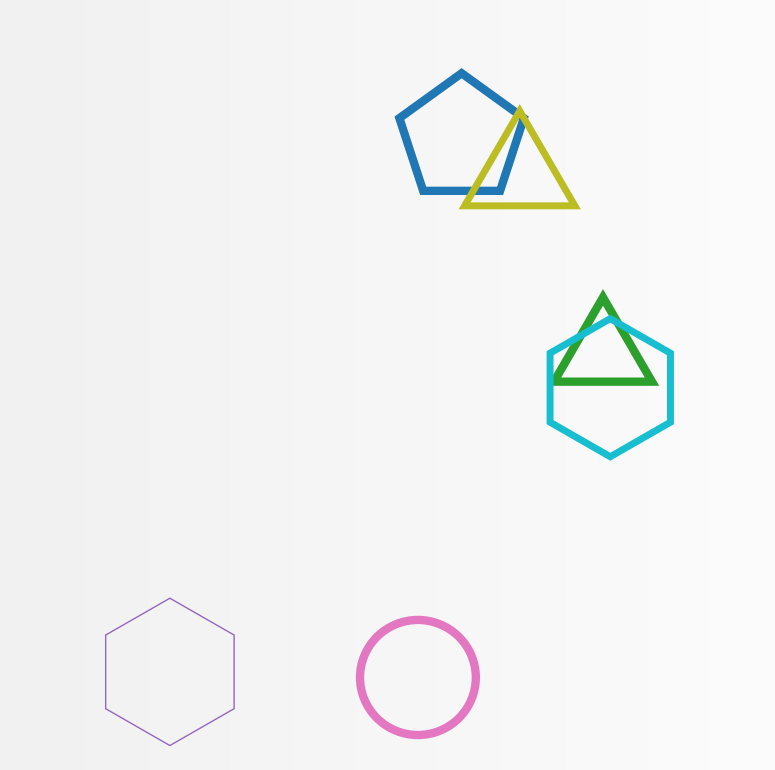[{"shape": "pentagon", "thickness": 3, "radius": 0.42, "center": [0.596, 0.82]}, {"shape": "triangle", "thickness": 3, "radius": 0.36, "center": [0.778, 0.541]}, {"shape": "hexagon", "thickness": 0.5, "radius": 0.48, "center": [0.219, 0.127]}, {"shape": "circle", "thickness": 3, "radius": 0.37, "center": [0.539, 0.12]}, {"shape": "triangle", "thickness": 2.5, "radius": 0.41, "center": [0.671, 0.774]}, {"shape": "hexagon", "thickness": 2.5, "radius": 0.45, "center": [0.787, 0.497]}]